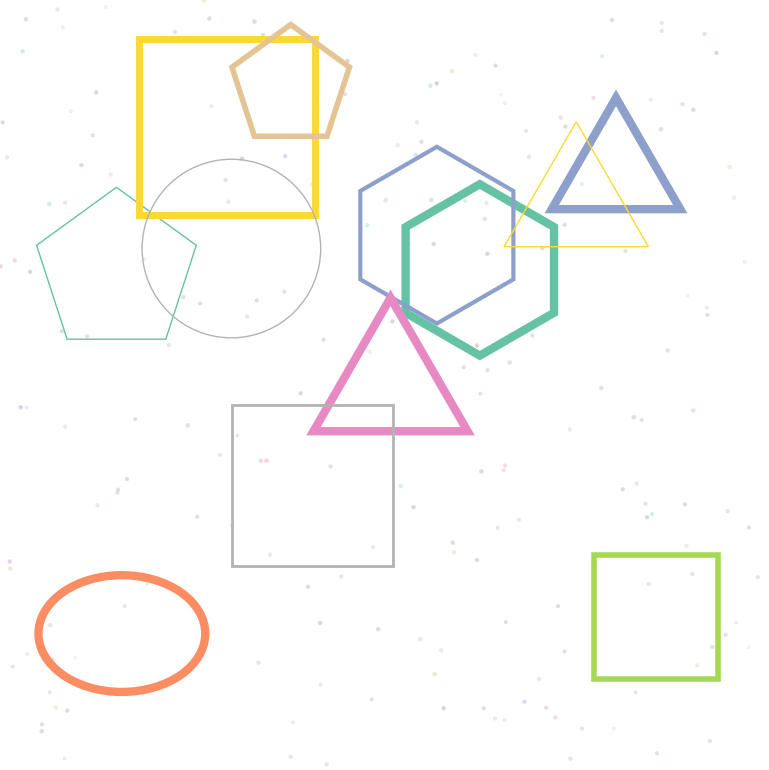[{"shape": "pentagon", "thickness": 0.5, "radius": 0.55, "center": [0.151, 0.648]}, {"shape": "hexagon", "thickness": 3, "radius": 0.56, "center": [0.623, 0.649]}, {"shape": "oval", "thickness": 3, "radius": 0.54, "center": [0.158, 0.177]}, {"shape": "hexagon", "thickness": 1.5, "radius": 0.57, "center": [0.567, 0.695]}, {"shape": "triangle", "thickness": 3, "radius": 0.48, "center": [0.8, 0.777]}, {"shape": "triangle", "thickness": 3, "radius": 0.58, "center": [0.507, 0.498]}, {"shape": "square", "thickness": 2, "radius": 0.4, "center": [0.852, 0.198]}, {"shape": "square", "thickness": 2.5, "radius": 0.57, "center": [0.295, 0.835]}, {"shape": "triangle", "thickness": 0.5, "radius": 0.54, "center": [0.748, 0.734]}, {"shape": "pentagon", "thickness": 2, "radius": 0.4, "center": [0.378, 0.888]}, {"shape": "circle", "thickness": 0.5, "radius": 0.58, "center": [0.3, 0.677]}, {"shape": "square", "thickness": 1, "radius": 0.52, "center": [0.406, 0.37]}]